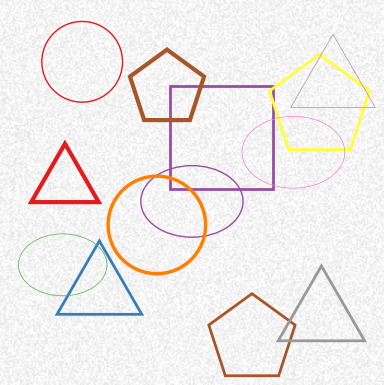[{"shape": "circle", "thickness": 1, "radius": 0.52, "center": [0.214, 0.839]}, {"shape": "triangle", "thickness": 3, "radius": 0.51, "center": [0.169, 0.526]}, {"shape": "triangle", "thickness": 2, "radius": 0.64, "center": [0.258, 0.247]}, {"shape": "oval", "thickness": 0.5, "radius": 0.57, "center": [0.163, 0.312]}, {"shape": "oval", "thickness": 1, "radius": 0.66, "center": [0.499, 0.477]}, {"shape": "square", "thickness": 2, "radius": 0.66, "center": [0.575, 0.643]}, {"shape": "circle", "thickness": 2.5, "radius": 0.63, "center": [0.407, 0.416]}, {"shape": "pentagon", "thickness": 2, "radius": 0.68, "center": [0.83, 0.722]}, {"shape": "pentagon", "thickness": 2, "radius": 0.59, "center": [0.654, 0.119]}, {"shape": "pentagon", "thickness": 3, "radius": 0.51, "center": [0.434, 0.77]}, {"shape": "oval", "thickness": 0.5, "radius": 0.67, "center": [0.762, 0.605]}, {"shape": "triangle", "thickness": 2, "radius": 0.65, "center": [0.835, 0.18]}, {"shape": "triangle", "thickness": 0.5, "radius": 0.63, "center": [0.865, 0.784]}]